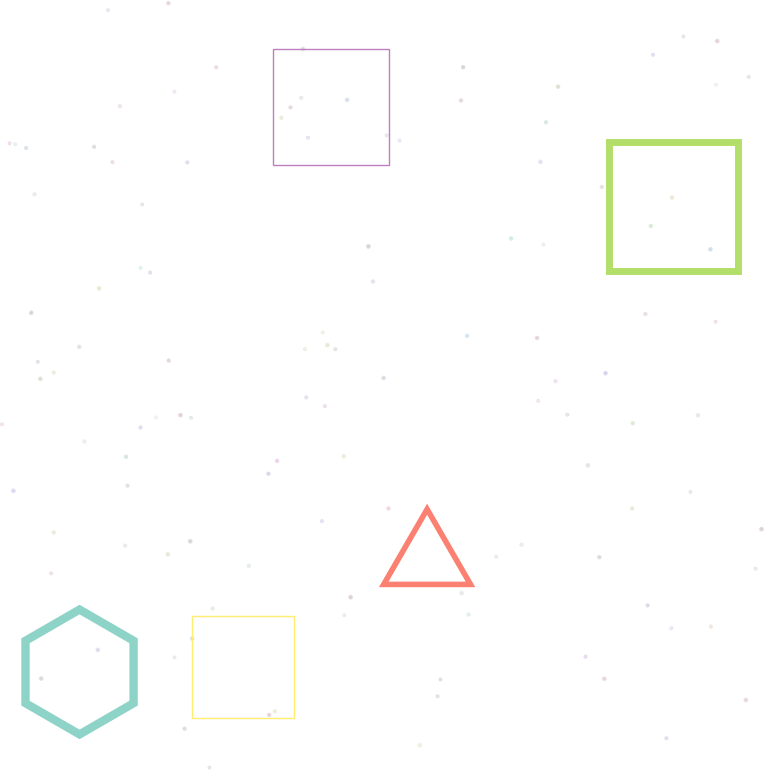[{"shape": "hexagon", "thickness": 3, "radius": 0.41, "center": [0.103, 0.127]}, {"shape": "triangle", "thickness": 2, "radius": 0.33, "center": [0.555, 0.274]}, {"shape": "square", "thickness": 2.5, "radius": 0.42, "center": [0.875, 0.732]}, {"shape": "square", "thickness": 0.5, "radius": 0.38, "center": [0.43, 0.861]}, {"shape": "square", "thickness": 0.5, "radius": 0.33, "center": [0.315, 0.134]}]